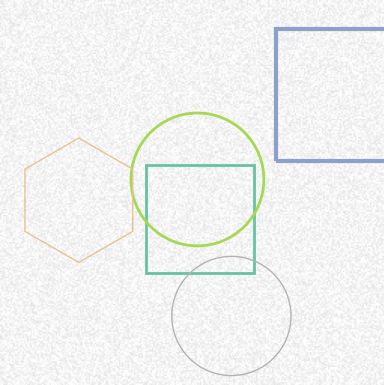[{"shape": "square", "thickness": 2, "radius": 0.7, "center": [0.518, 0.43]}, {"shape": "square", "thickness": 3, "radius": 0.86, "center": [0.889, 0.753]}, {"shape": "circle", "thickness": 2, "radius": 0.86, "center": [0.513, 0.534]}, {"shape": "hexagon", "thickness": 1, "radius": 0.81, "center": [0.205, 0.48]}, {"shape": "circle", "thickness": 1, "radius": 0.77, "center": [0.601, 0.179]}]